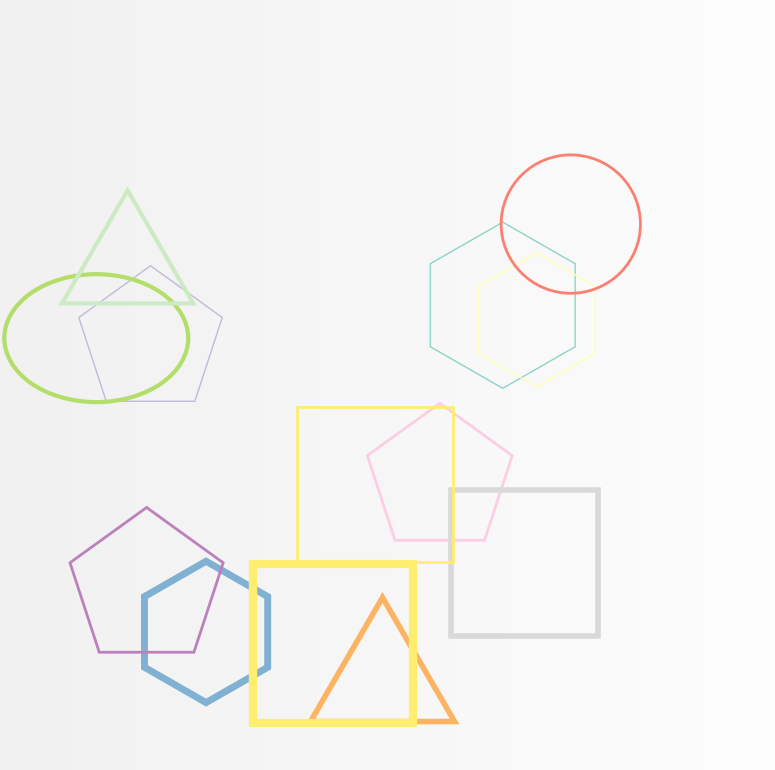[{"shape": "hexagon", "thickness": 0.5, "radius": 0.54, "center": [0.649, 0.604]}, {"shape": "hexagon", "thickness": 0.5, "radius": 0.43, "center": [0.693, 0.585]}, {"shape": "pentagon", "thickness": 0.5, "radius": 0.49, "center": [0.194, 0.558]}, {"shape": "circle", "thickness": 1, "radius": 0.45, "center": [0.737, 0.709]}, {"shape": "hexagon", "thickness": 2.5, "radius": 0.46, "center": [0.266, 0.179]}, {"shape": "triangle", "thickness": 2, "radius": 0.54, "center": [0.494, 0.117]}, {"shape": "oval", "thickness": 1.5, "radius": 0.59, "center": [0.124, 0.561]}, {"shape": "pentagon", "thickness": 1, "radius": 0.49, "center": [0.567, 0.378]}, {"shape": "square", "thickness": 2, "radius": 0.48, "center": [0.677, 0.269]}, {"shape": "pentagon", "thickness": 1, "radius": 0.52, "center": [0.189, 0.237]}, {"shape": "triangle", "thickness": 1.5, "radius": 0.49, "center": [0.165, 0.655]}, {"shape": "square", "thickness": 1, "radius": 0.51, "center": [0.484, 0.371]}, {"shape": "square", "thickness": 3, "radius": 0.51, "center": [0.43, 0.164]}]